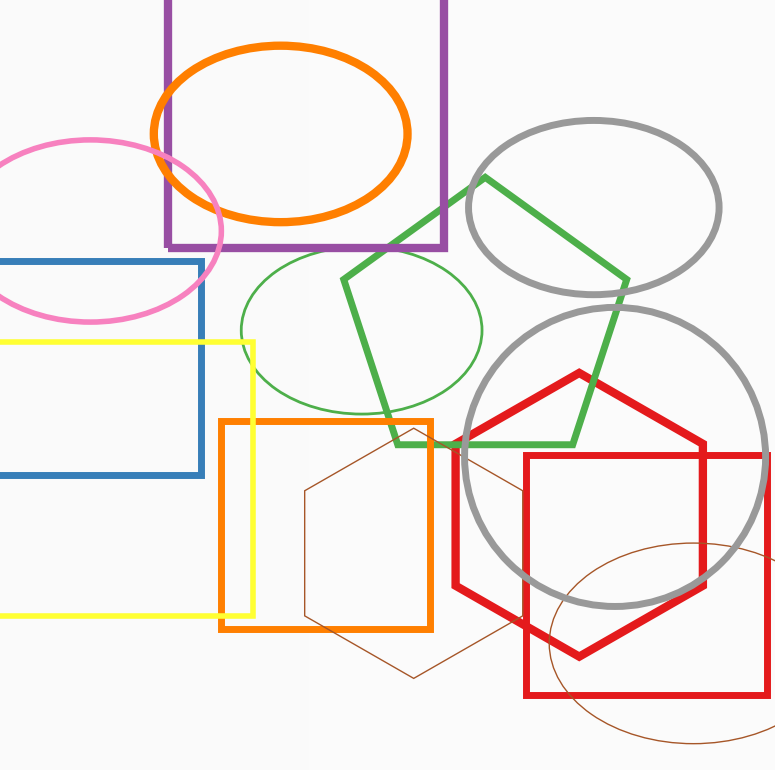[{"shape": "hexagon", "thickness": 3, "radius": 0.92, "center": [0.747, 0.331]}, {"shape": "square", "thickness": 2.5, "radius": 0.78, "center": [0.834, 0.253]}, {"shape": "square", "thickness": 2.5, "radius": 0.7, "center": [0.12, 0.522]}, {"shape": "pentagon", "thickness": 2.5, "radius": 0.96, "center": [0.626, 0.578]}, {"shape": "oval", "thickness": 1, "radius": 0.78, "center": [0.467, 0.571]}, {"shape": "square", "thickness": 3, "radius": 0.89, "center": [0.395, 0.856]}, {"shape": "oval", "thickness": 3, "radius": 0.82, "center": [0.362, 0.826]}, {"shape": "square", "thickness": 2.5, "radius": 0.68, "center": [0.42, 0.318]}, {"shape": "square", "thickness": 2, "radius": 0.89, "center": [0.149, 0.378]}, {"shape": "hexagon", "thickness": 0.5, "radius": 0.81, "center": [0.534, 0.281]}, {"shape": "oval", "thickness": 0.5, "radius": 0.93, "center": [0.895, 0.164]}, {"shape": "oval", "thickness": 2, "radius": 0.85, "center": [0.117, 0.7]}, {"shape": "circle", "thickness": 2.5, "radius": 0.97, "center": [0.794, 0.407]}, {"shape": "oval", "thickness": 2.5, "radius": 0.81, "center": [0.766, 0.73]}]